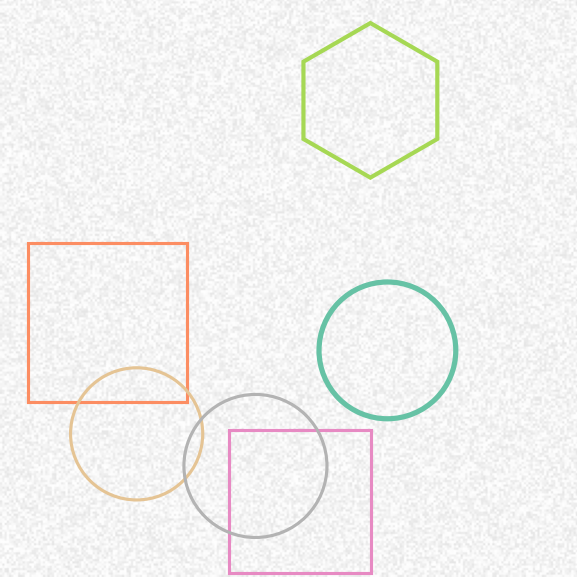[{"shape": "circle", "thickness": 2.5, "radius": 0.59, "center": [0.671, 0.392]}, {"shape": "square", "thickness": 1.5, "radius": 0.69, "center": [0.186, 0.441]}, {"shape": "square", "thickness": 1.5, "radius": 0.62, "center": [0.52, 0.13]}, {"shape": "hexagon", "thickness": 2, "radius": 0.67, "center": [0.641, 0.825]}, {"shape": "circle", "thickness": 1.5, "radius": 0.57, "center": [0.237, 0.248]}, {"shape": "circle", "thickness": 1.5, "radius": 0.62, "center": [0.442, 0.192]}]